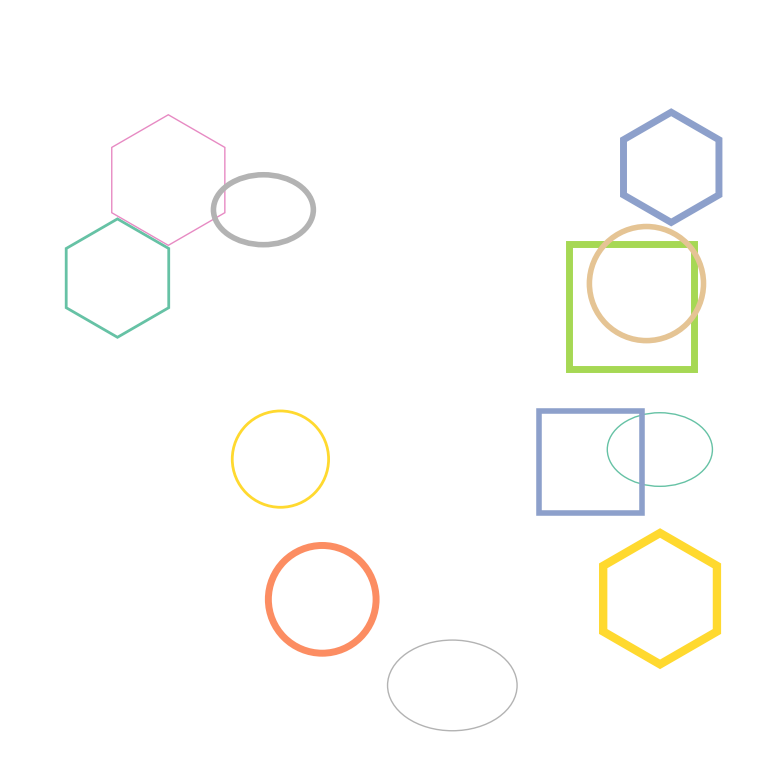[{"shape": "oval", "thickness": 0.5, "radius": 0.34, "center": [0.857, 0.416]}, {"shape": "hexagon", "thickness": 1, "radius": 0.38, "center": [0.153, 0.639]}, {"shape": "circle", "thickness": 2.5, "radius": 0.35, "center": [0.418, 0.222]}, {"shape": "square", "thickness": 2, "radius": 0.33, "center": [0.767, 0.4]}, {"shape": "hexagon", "thickness": 2.5, "radius": 0.36, "center": [0.872, 0.783]}, {"shape": "hexagon", "thickness": 0.5, "radius": 0.42, "center": [0.219, 0.766]}, {"shape": "square", "thickness": 2.5, "radius": 0.41, "center": [0.82, 0.603]}, {"shape": "circle", "thickness": 1, "radius": 0.31, "center": [0.364, 0.404]}, {"shape": "hexagon", "thickness": 3, "radius": 0.43, "center": [0.857, 0.223]}, {"shape": "circle", "thickness": 2, "radius": 0.37, "center": [0.84, 0.632]}, {"shape": "oval", "thickness": 0.5, "radius": 0.42, "center": [0.587, 0.11]}, {"shape": "oval", "thickness": 2, "radius": 0.32, "center": [0.342, 0.728]}]